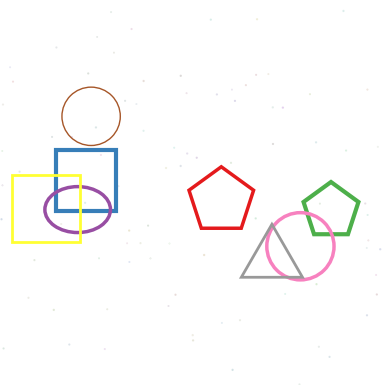[{"shape": "pentagon", "thickness": 2.5, "radius": 0.44, "center": [0.575, 0.479]}, {"shape": "square", "thickness": 3, "radius": 0.39, "center": [0.223, 0.531]}, {"shape": "pentagon", "thickness": 3, "radius": 0.37, "center": [0.86, 0.452]}, {"shape": "oval", "thickness": 2.5, "radius": 0.43, "center": [0.202, 0.456]}, {"shape": "square", "thickness": 2, "radius": 0.44, "center": [0.119, 0.459]}, {"shape": "circle", "thickness": 1, "radius": 0.38, "center": [0.237, 0.698]}, {"shape": "circle", "thickness": 2.5, "radius": 0.44, "center": [0.78, 0.36]}, {"shape": "triangle", "thickness": 2, "radius": 0.46, "center": [0.706, 0.326]}]